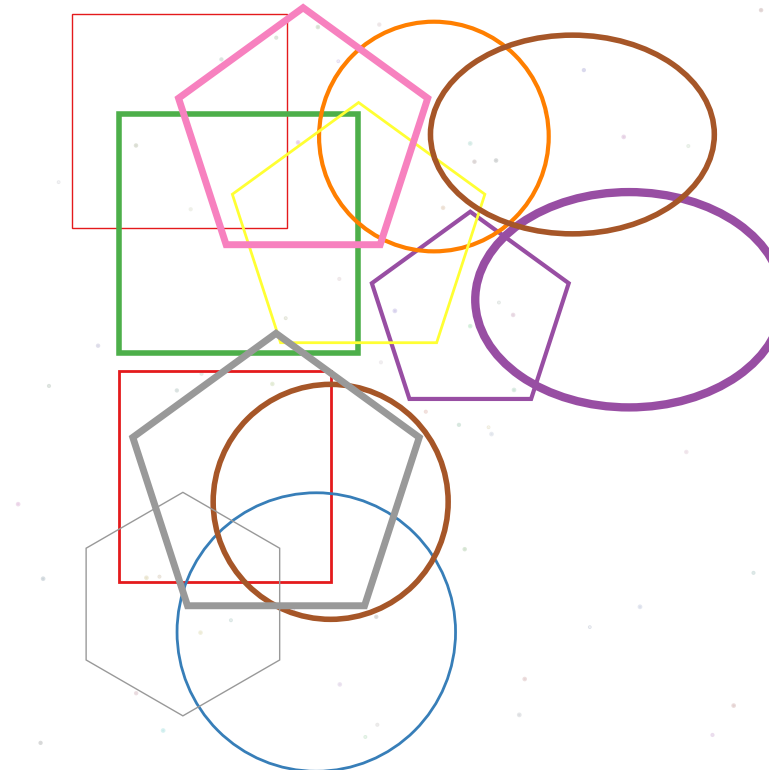[{"shape": "square", "thickness": 0.5, "radius": 0.7, "center": [0.233, 0.843]}, {"shape": "square", "thickness": 1, "radius": 0.69, "center": [0.292, 0.381]}, {"shape": "circle", "thickness": 1, "radius": 0.9, "center": [0.411, 0.179]}, {"shape": "square", "thickness": 2, "radius": 0.78, "center": [0.31, 0.697]}, {"shape": "pentagon", "thickness": 1.5, "radius": 0.67, "center": [0.611, 0.591]}, {"shape": "oval", "thickness": 3, "radius": 1.0, "center": [0.817, 0.611]}, {"shape": "circle", "thickness": 1.5, "radius": 0.75, "center": [0.564, 0.823]}, {"shape": "pentagon", "thickness": 1, "radius": 0.86, "center": [0.466, 0.694]}, {"shape": "oval", "thickness": 2, "radius": 0.92, "center": [0.743, 0.825]}, {"shape": "circle", "thickness": 2, "radius": 0.76, "center": [0.429, 0.348]}, {"shape": "pentagon", "thickness": 2.5, "radius": 0.85, "center": [0.394, 0.82]}, {"shape": "hexagon", "thickness": 0.5, "radius": 0.73, "center": [0.238, 0.215]}, {"shape": "pentagon", "thickness": 2.5, "radius": 0.98, "center": [0.358, 0.372]}]